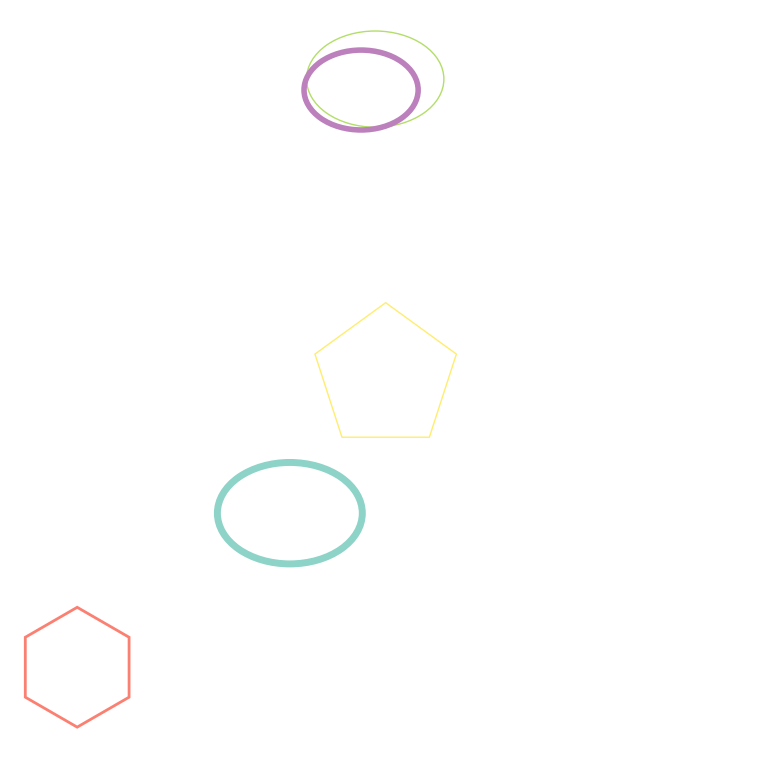[{"shape": "oval", "thickness": 2.5, "radius": 0.47, "center": [0.376, 0.334]}, {"shape": "hexagon", "thickness": 1, "radius": 0.39, "center": [0.1, 0.133]}, {"shape": "oval", "thickness": 0.5, "radius": 0.45, "center": [0.487, 0.897]}, {"shape": "oval", "thickness": 2, "radius": 0.37, "center": [0.469, 0.883]}, {"shape": "pentagon", "thickness": 0.5, "radius": 0.48, "center": [0.501, 0.51]}]